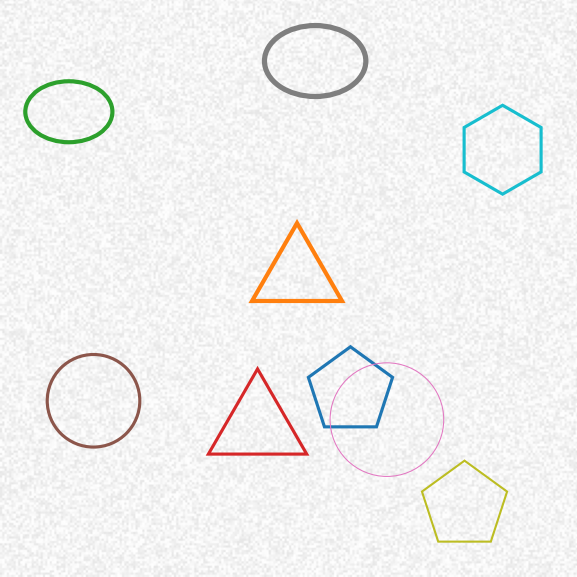[{"shape": "pentagon", "thickness": 1.5, "radius": 0.38, "center": [0.607, 0.322]}, {"shape": "triangle", "thickness": 2, "radius": 0.45, "center": [0.514, 0.523]}, {"shape": "oval", "thickness": 2, "radius": 0.38, "center": [0.119, 0.806]}, {"shape": "triangle", "thickness": 1.5, "radius": 0.49, "center": [0.446, 0.262]}, {"shape": "circle", "thickness": 1.5, "radius": 0.4, "center": [0.162, 0.305]}, {"shape": "circle", "thickness": 0.5, "radius": 0.49, "center": [0.67, 0.273]}, {"shape": "oval", "thickness": 2.5, "radius": 0.44, "center": [0.546, 0.893]}, {"shape": "pentagon", "thickness": 1, "radius": 0.39, "center": [0.804, 0.124]}, {"shape": "hexagon", "thickness": 1.5, "radius": 0.38, "center": [0.87, 0.74]}]